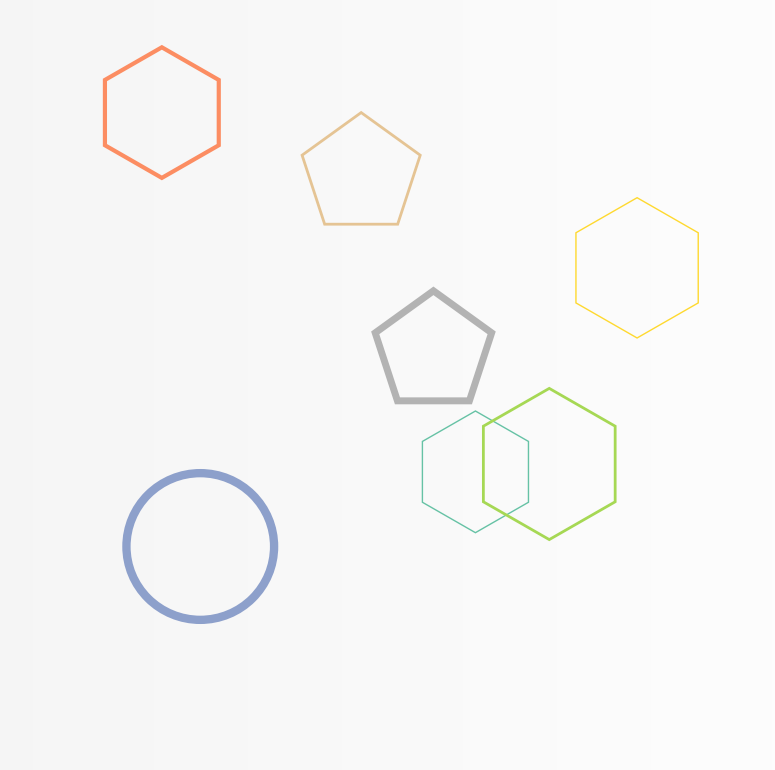[{"shape": "hexagon", "thickness": 0.5, "radius": 0.4, "center": [0.613, 0.387]}, {"shape": "hexagon", "thickness": 1.5, "radius": 0.42, "center": [0.209, 0.854]}, {"shape": "circle", "thickness": 3, "radius": 0.48, "center": [0.258, 0.29]}, {"shape": "hexagon", "thickness": 1, "radius": 0.49, "center": [0.709, 0.397]}, {"shape": "hexagon", "thickness": 0.5, "radius": 0.46, "center": [0.822, 0.652]}, {"shape": "pentagon", "thickness": 1, "radius": 0.4, "center": [0.466, 0.774]}, {"shape": "pentagon", "thickness": 2.5, "radius": 0.39, "center": [0.559, 0.543]}]